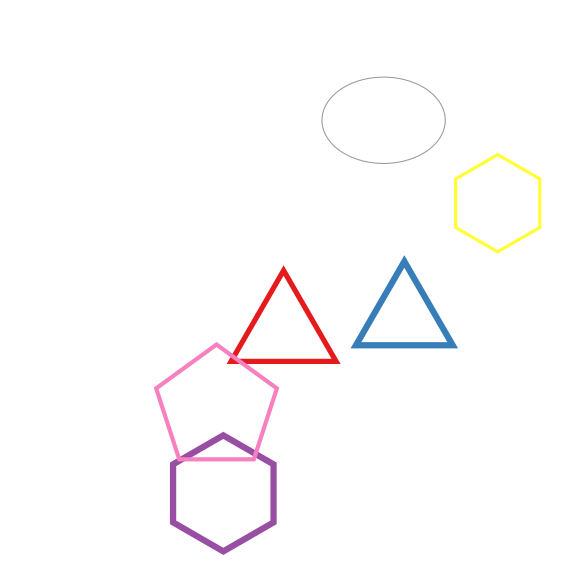[{"shape": "triangle", "thickness": 2.5, "radius": 0.52, "center": [0.491, 0.426]}, {"shape": "triangle", "thickness": 3, "radius": 0.48, "center": [0.7, 0.45]}, {"shape": "hexagon", "thickness": 3, "radius": 0.5, "center": [0.387, 0.145]}, {"shape": "hexagon", "thickness": 1.5, "radius": 0.42, "center": [0.862, 0.647]}, {"shape": "pentagon", "thickness": 2, "radius": 0.55, "center": [0.375, 0.293]}, {"shape": "oval", "thickness": 0.5, "radius": 0.53, "center": [0.664, 0.791]}]